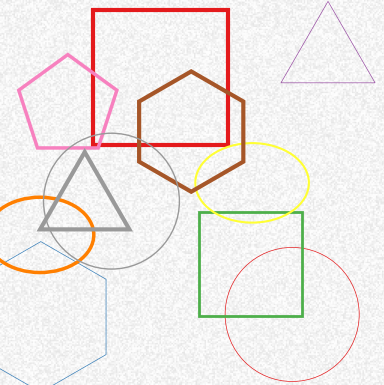[{"shape": "square", "thickness": 3, "radius": 0.88, "center": [0.417, 0.798]}, {"shape": "circle", "thickness": 0.5, "radius": 0.87, "center": [0.759, 0.183]}, {"shape": "hexagon", "thickness": 0.5, "radius": 0.98, "center": [0.106, 0.177]}, {"shape": "square", "thickness": 2, "radius": 0.67, "center": [0.651, 0.315]}, {"shape": "triangle", "thickness": 0.5, "radius": 0.71, "center": [0.852, 0.855]}, {"shape": "oval", "thickness": 2.5, "radius": 0.7, "center": [0.104, 0.39]}, {"shape": "oval", "thickness": 1.5, "radius": 0.74, "center": [0.655, 0.525]}, {"shape": "hexagon", "thickness": 3, "radius": 0.78, "center": [0.497, 0.658]}, {"shape": "pentagon", "thickness": 2.5, "radius": 0.67, "center": [0.176, 0.724]}, {"shape": "triangle", "thickness": 3, "radius": 0.67, "center": [0.22, 0.471]}, {"shape": "circle", "thickness": 1, "radius": 0.88, "center": [0.29, 0.478]}]